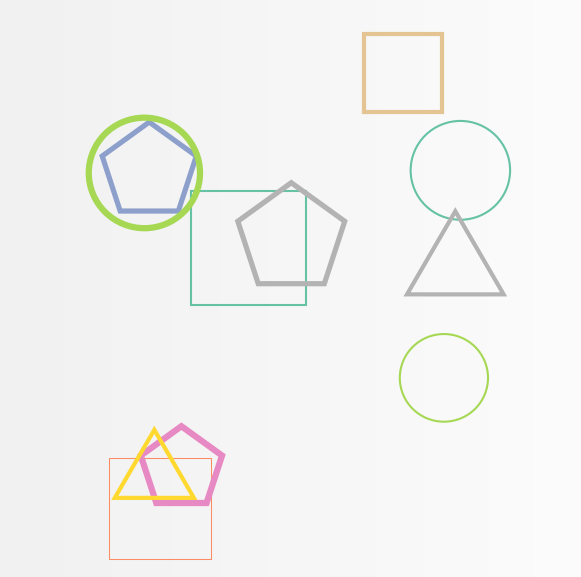[{"shape": "circle", "thickness": 1, "radius": 0.43, "center": [0.792, 0.704]}, {"shape": "square", "thickness": 1, "radius": 0.5, "center": [0.428, 0.57]}, {"shape": "square", "thickness": 0.5, "radius": 0.44, "center": [0.276, 0.119]}, {"shape": "pentagon", "thickness": 2.5, "radius": 0.43, "center": [0.257, 0.703]}, {"shape": "pentagon", "thickness": 3, "radius": 0.37, "center": [0.312, 0.188]}, {"shape": "circle", "thickness": 1, "radius": 0.38, "center": [0.764, 0.345]}, {"shape": "circle", "thickness": 3, "radius": 0.48, "center": [0.248, 0.7]}, {"shape": "triangle", "thickness": 2, "radius": 0.39, "center": [0.266, 0.176]}, {"shape": "square", "thickness": 2, "radius": 0.34, "center": [0.694, 0.873]}, {"shape": "triangle", "thickness": 2, "radius": 0.48, "center": [0.783, 0.537]}, {"shape": "pentagon", "thickness": 2.5, "radius": 0.48, "center": [0.501, 0.586]}]